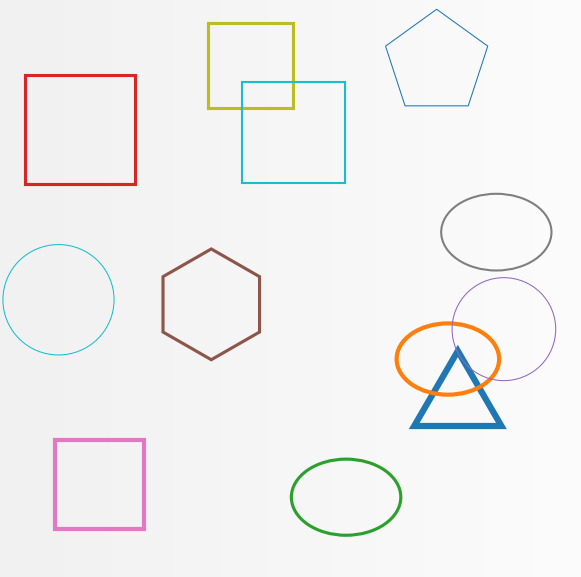[{"shape": "triangle", "thickness": 3, "radius": 0.43, "center": [0.788, 0.305]}, {"shape": "pentagon", "thickness": 0.5, "radius": 0.46, "center": [0.751, 0.891]}, {"shape": "oval", "thickness": 2, "radius": 0.44, "center": [0.771, 0.377]}, {"shape": "oval", "thickness": 1.5, "radius": 0.47, "center": [0.595, 0.138]}, {"shape": "square", "thickness": 1.5, "radius": 0.47, "center": [0.138, 0.775]}, {"shape": "circle", "thickness": 0.5, "radius": 0.45, "center": [0.867, 0.429]}, {"shape": "hexagon", "thickness": 1.5, "radius": 0.48, "center": [0.363, 0.472]}, {"shape": "square", "thickness": 2, "radius": 0.39, "center": [0.171, 0.16]}, {"shape": "oval", "thickness": 1, "radius": 0.47, "center": [0.854, 0.597]}, {"shape": "square", "thickness": 1.5, "radius": 0.37, "center": [0.431, 0.886]}, {"shape": "circle", "thickness": 0.5, "radius": 0.48, "center": [0.101, 0.48]}, {"shape": "square", "thickness": 1, "radius": 0.44, "center": [0.505, 0.77]}]